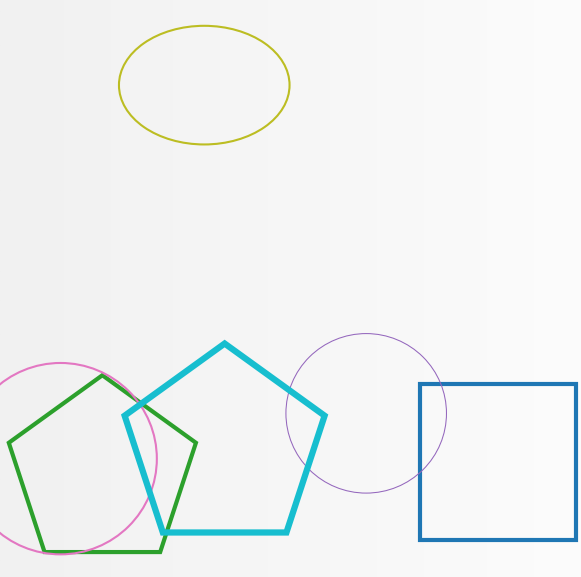[{"shape": "square", "thickness": 2, "radius": 0.67, "center": [0.857, 0.199]}, {"shape": "pentagon", "thickness": 2, "radius": 0.85, "center": [0.176, 0.18]}, {"shape": "circle", "thickness": 0.5, "radius": 0.69, "center": [0.63, 0.283]}, {"shape": "circle", "thickness": 1, "radius": 0.83, "center": [0.104, 0.205]}, {"shape": "oval", "thickness": 1, "radius": 0.73, "center": [0.351, 0.852]}, {"shape": "pentagon", "thickness": 3, "radius": 0.9, "center": [0.386, 0.223]}]